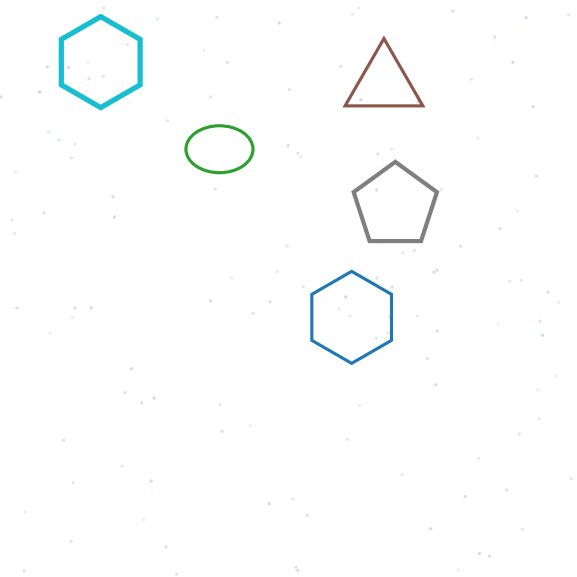[{"shape": "hexagon", "thickness": 1.5, "radius": 0.4, "center": [0.609, 0.45]}, {"shape": "oval", "thickness": 1.5, "radius": 0.29, "center": [0.38, 0.741]}, {"shape": "triangle", "thickness": 1.5, "radius": 0.39, "center": [0.665, 0.855]}, {"shape": "pentagon", "thickness": 2, "radius": 0.38, "center": [0.685, 0.643]}, {"shape": "hexagon", "thickness": 2.5, "radius": 0.39, "center": [0.174, 0.892]}]